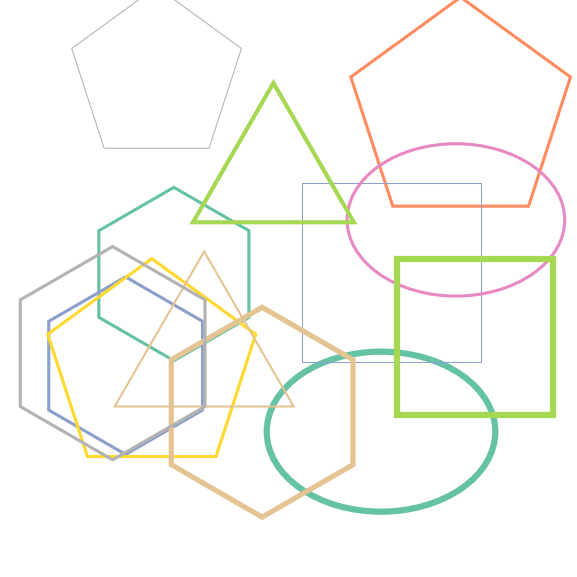[{"shape": "oval", "thickness": 3, "radius": 0.99, "center": [0.66, 0.252]}, {"shape": "hexagon", "thickness": 1.5, "radius": 0.75, "center": [0.301, 0.525]}, {"shape": "pentagon", "thickness": 1.5, "radius": 1.0, "center": [0.798, 0.804]}, {"shape": "hexagon", "thickness": 1.5, "radius": 0.77, "center": [0.218, 0.366]}, {"shape": "square", "thickness": 0.5, "radius": 0.78, "center": [0.678, 0.527]}, {"shape": "oval", "thickness": 1.5, "radius": 0.94, "center": [0.789, 0.618]}, {"shape": "triangle", "thickness": 2, "radius": 0.8, "center": [0.473, 0.695]}, {"shape": "square", "thickness": 3, "radius": 0.67, "center": [0.823, 0.416]}, {"shape": "pentagon", "thickness": 1.5, "radius": 0.95, "center": [0.263, 0.362]}, {"shape": "hexagon", "thickness": 2.5, "radius": 0.91, "center": [0.454, 0.285]}, {"shape": "triangle", "thickness": 1, "radius": 0.89, "center": [0.354, 0.385]}, {"shape": "pentagon", "thickness": 0.5, "radius": 0.77, "center": [0.271, 0.867]}, {"shape": "hexagon", "thickness": 1.5, "radius": 0.92, "center": [0.195, 0.388]}]